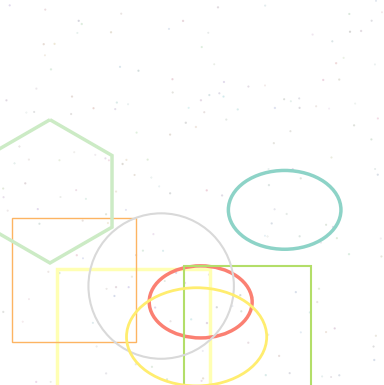[{"shape": "oval", "thickness": 2.5, "radius": 0.73, "center": [0.739, 0.455]}, {"shape": "square", "thickness": 2.5, "radius": 0.99, "center": [0.346, 0.103]}, {"shape": "oval", "thickness": 2.5, "radius": 0.67, "center": [0.521, 0.216]}, {"shape": "square", "thickness": 1, "radius": 0.81, "center": [0.193, 0.273]}, {"shape": "square", "thickness": 1.5, "radius": 0.82, "center": [0.643, 0.143]}, {"shape": "circle", "thickness": 1.5, "radius": 0.94, "center": [0.419, 0.257]}, {"shape": "hexagon", "thickness": 2.5, "radius": 0.93, "center": [0.13, 0.503]}, {"shape": "oval", "thickness": 2, "radius": 0.91, "center": [0.511, 0.125]}]